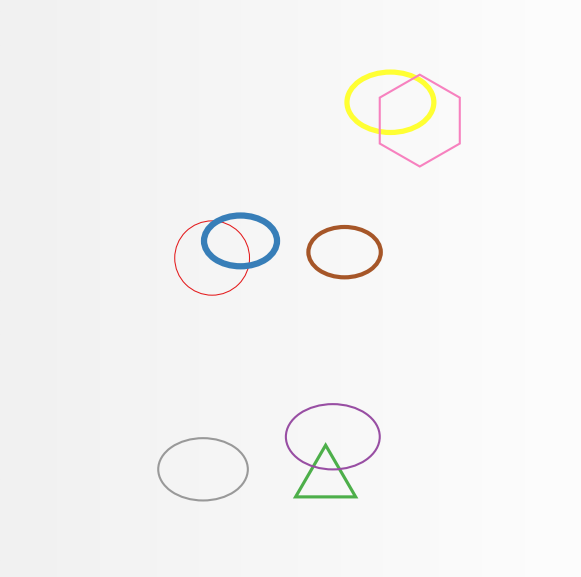[{"shape": "circle", "thickness": 0.5, "radius": 0.32, "center": [0.365, 0.552]}, {"shape": "oval", "thickness": 3, "radius": 0.31, "center": [0.414, 0.582]}, {"shape": "triangle", "thickness": 1.5, "radius": 0.3, "center": [0.56, 0.169]}, {"shape": "oval", "thickness": 1, "radius": 0.4, "center": [0.573, 0.243]}, {"shape": "oval", "thickness": 2.5, "radius": 0.37, "center": [0.672, 0.822]}, {"shape": "oval", "thickness": 2, "radius": 0.31, "center": [0.593, 0.562]}, {"shape": "hexagon", "thickness": 1, "radius": 0.4, "center": [0.722, 0.79]}, {"shape": "oval", "thickness": 1, "radius": 0.39, "center": [0.349, 0.186]}]